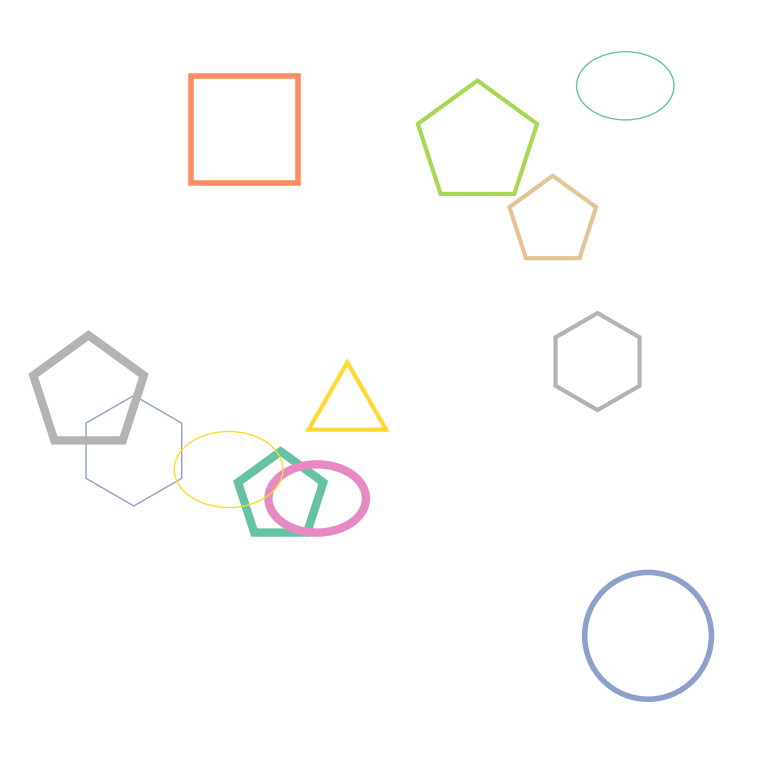[{"shape": "oval", "thickness": 0.5, "radius": 0.32, "center": [0.812, 0.889]}, {"shape": "pentagon", "thickness": 3, "radius": 0.29, "center": [0.365, 0.356]}, {"shape": "square", "thickness": 2, "radius": 0.35, "center": [0.318, 0.832]}, {"shape": "hexagon", "thickness": 0.5, "radius": 0.36, "center": [0.174, 0.415]}, {"shape": "circle", "thickness": 2, "radius": 0.41, "center": [0.842, 0.174]}, {"shape": "oval", "thickness": 3, "radius": 0.32, "center": [0.412, 0.353]}, {"shape": "pentagon", "thickness": 1.5, "radius": 0.41, "center": [0.62, 0.814]}, {"shape": "oval", "thickness": 0.5, "radius": 0.35, "center": [0.297, 0.39]}, {"shape": "triangle", "thickness": 1.5, "radius": 0.29, "center": [0.451, 0.471]}, {"shape": "pentagon", "thickness": 1.5, "radius": 0.3, "center": [0.718, 0.713]}, {"shape": "hexagon", "thickness": 1.5, "radius": 0.31, "center": [0.776, 0.53]}, {"shape": "pentagon", "thickness": 3, "radius": 0.38, "center": [0.115, 0.489]}]